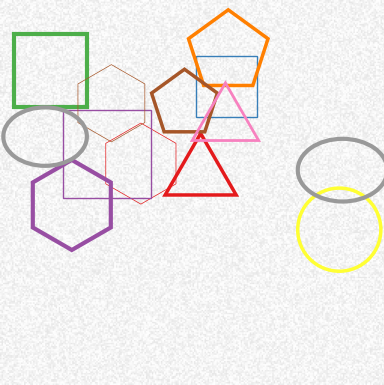[{"shape": "hexagon", "thickness": 0.5, "radius": 0.53, "center": [0.366, 0.575]}, {"shape": "triangle", "thickness": 2.5, "radius": 0.53, "center": [0.521, 0.547]}, {"shape": "square", "thickness": 1, "radius": 0.4, "center": [0.588, 0.776]}, {"shape": "square", "thickness": 3, "radius": 0.48, "center": [0.13, 0.817]}, {"shape": "square", "thickness": 1, "radius": 0.57, "center": [0.279, 0.601]}, {"shape": "hexagon", "thickness": 3, "radius": 0.58, "center": [0.186, 0.468]}, {"shape": "pentagon", "thickness": 2.5, "radius": 0.54, "center": [0.593, 0.866]}, {"shape": "circle", "thickness": 2.5, "radius": 0.54, "center": [0.881, 0.403]}, {"shape": "pentagon", "thickness": 2.5, "radius": 0.45, "center": [0.479, 0.73]}, {"shape": "hexagon", "thickness": 0.5, "radius": 0.5, "center": [0.289, 0.732]}, {"shape": "triangle", "thickness": 2, "radius": 0.5, "center": [0.585, 0.685]}, {"shape": "oval", "thickness": 3, "radius": 0.54, "center": [0.117, 0.645]}, {"shape": "oval", "thickness": 3, "radius": 0.58, "center": [0.89, 0.558]}]